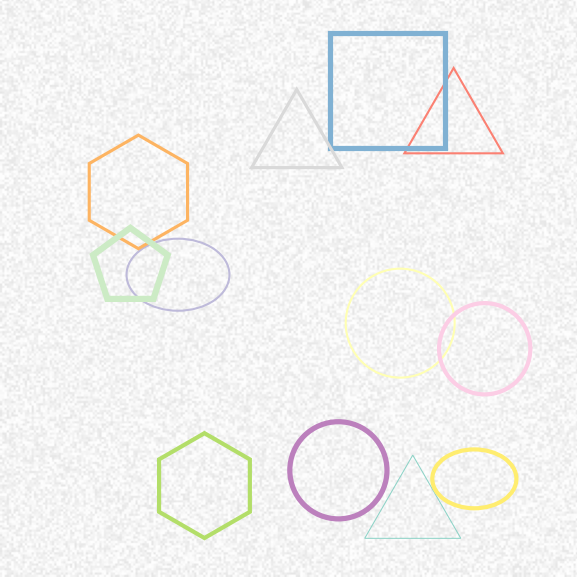[{"shape": "triangle", "thickness": 0.5, "radius": 0.48, "center": [0.715, 0.115]}, {"shape": "circle", "thickness": 1, "radius": 0.47, "center": [0.693, 0.44]}, {"shape": "oval", "thickness": 1, "radius": 0.45, "center": [0.308, 0.523]}, {"shape": "triangle", "thickness": 1, "radius": 0.49, "center": [0.786, 0.783]}, {"shape": "square", "thickness": 2.5, "radius": 0.5, "center": [0.67, 0.843]}, {"shape": "hexagon", "thickness": 1.5, "radius": 0.49, "center": [0.24, 0.667]}, {"shape": "hexagon", "thickness": 2, "radius": 0.45, "center": [0.354, 0.158]}, {"shape": "circle", "thickness": 2, "radius": 0.4, "center": [0.839, 0.395]}, {"shape": "triangle", "thickness": 1.5, "radius": 0.45, "center": [0.514, 0.754]}, {"shape": "circle", "thickness": 2.5, "radius": 0.42, "center": [0.586, 0.185]}, {"shape": "pentagon", "thickness": 3, "radius": 0.34, "center": [0.226, 0.537]}, {"shape": "oval", "thickness": 2, "radius": 0.36, "center": [0.821, 0.17]}]